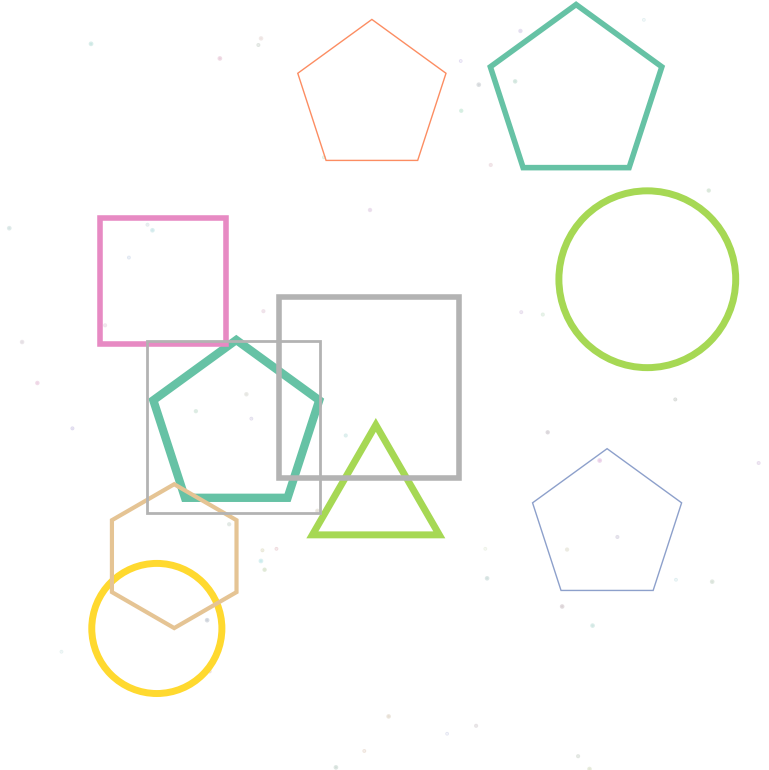[{"shape": "pentagon", "thickness": 3, "radius": 0.57, "center": [0.307, 0.445]}, {"shape": "pentagon", "thickness": 2, "radius": 0.59, "center": [0.748, 0.877]}, {"shape": "pentagon", "thickness": 0.5, "radius": 0.51, "center": [0.483, 0.874]}, {"shape": "pentagon", "thickness": 0.5, "radius": 0.51, "center": [0.788, 0.316]}, {"shape": "square", "thickness": 2, "radius": 0.41, "center": [0.211, 0.635]}, {"shape": "triangle", "thickness": 2.5, "radius": 0.48, "center": [0.488, 0.353]}, {"shape": "circle", "thickness": 2.5, "radius": 0.57, "center": [0.841, 0.637]}, {"shape": "circle", "thickness": 2.5, "radius": 0.42, "center": [0.204, 0.184]}, {"shape": "hexagon", "thickness": 1.5, "radius": 0.47, "center": [0.226, 0.278]}, {"shape": "square", "thickness": 1, "radius": 0.56, "center": [0.303, 0.445]}, {"shape": "square", "thickness": 2, "radius": 0.58, "center": [0.479, 0.497]}]